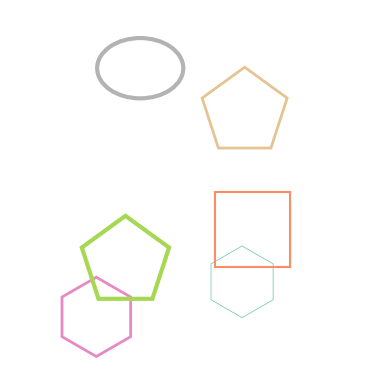[{"shape": "hexagon", "thickness": 0.5, "radius": 0.47, "center": [0.629, 0.268]}, {"shape": "square", "thickness": 1.5, "radius": 0.49, "center": [0.655, 0.403]}, {"shape": "hexagon", "thickness": 2, "radius": 0.51, "center": [0.25, 0.177]}, {"shape": "pentagon", "thickness": 3, "radius": 0.6, "center": [0.326, 0.32]}, {"shape": "pentagon", "thickness": 2, "radius": 0.58, "center": [0.635, 0.709]}, {"shape": "oval", "thickness": 3, "radius": 0.56, "center": [0.364, 0.823]}]